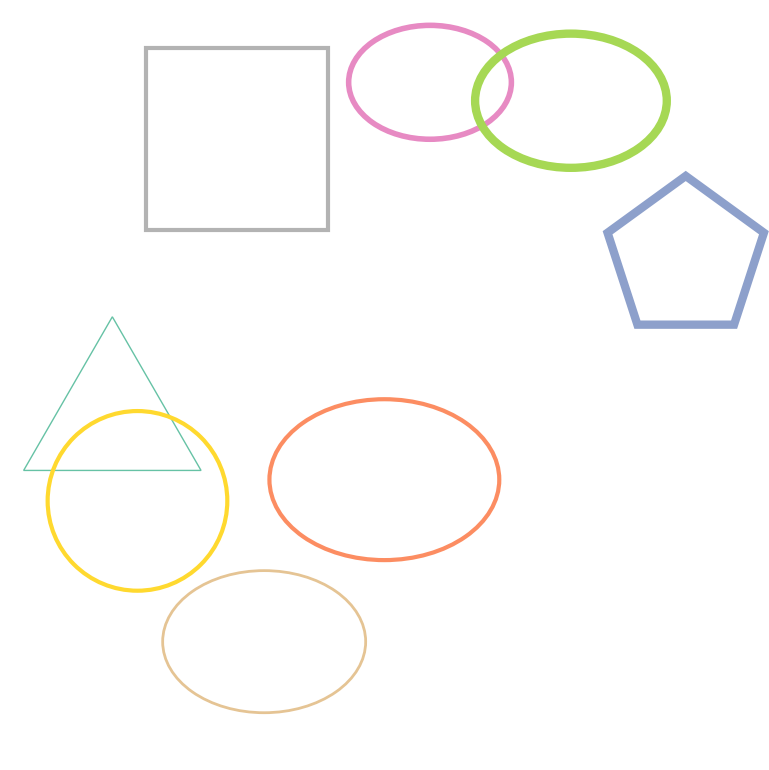[{"shape": "triangle", "thickness": 0.5, "radius": 0.67, "center": [0.146, 0.456]}, {"shape": "oval", "thickness": 1.5, "radius": 0.75, "center": [0.499, 0.377]}, {"shape": "pentagon", "thickness": 3, "radius": 0.53, "center": [0.891, 0.665]}, {"shape": "oval", "thickness": 2, "radius": 0.53, "center": [0.558, 0.893]}, {"shape": "oval", "thickness": 3, "radius": 0.62, "center": [0.741, 0.869]}, {"shape": "circle", "thickness": 1.5, "radius": 0.58, "center": [0.179, 0.35]}, {"shape": "oval", "thickness": 1, "radius": 0.66, "center": [0.343, 0.167]}, {"shape": "square", "thickness": 1.5, "radius": 0.59, "center": [0.308, 0.819]}]